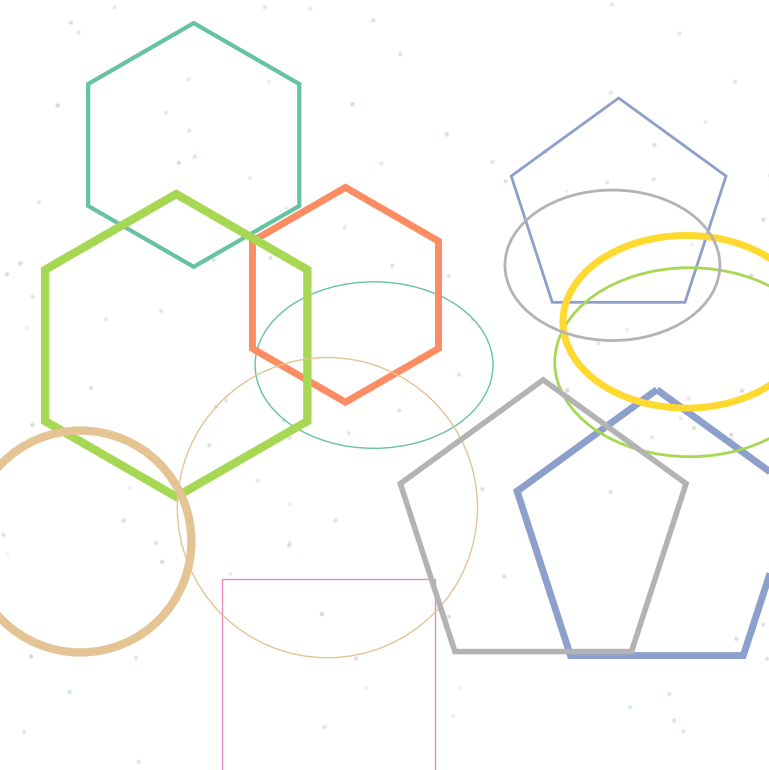[{"shape": "oval", "thickness": 0.5, "radius": 0.77, "center": [0.486, 0.526]}, {"shape": "hexagon", "thickness": 1.5, "radius": 0.79, "center": [0.252, 0.812]}, {"shape": "hexagon", "thickness": 2.5, "radius": 0.7, "center": [0.449, 0.617]}, {"shape": "pentagon", "thickness": 2.5, "radius": 0.95, "center": [0.853, 0.303]}, {"shape": "pentagon", "thickness": 1, "radius": 0.73, "center": [0.803, 0.726]}, {"shape": "square", "thickness": 0.5, "radius": 0.69, "center": [0.427, 0.109]}, {"shape": "hexagon", "thickness": 3, "radius": 0.98, "center": [0.229, 0.551]}, {"shape": "oval", "thickness": 1, "radius": 0.88, "center": [0.896, 0.53]}, {"shape": "oval", "thickness": 2.5, "radius": 0.8, "center": [0.891, 0.582]}, {"shape": "circle", "thickness": 3, "radius": 0.72, "center": [0.105, 0.297]}, {"shape": "circle", "thickness": 0.5, "radius": 0.97, "center": [0.425, 0.341]}, {"shape": "oval", "thickness": 1, "radius": 0.7, "center": [0.795, 0.655]}, {"shape": "pentagon", "thickness": 2, "radius": 0.98, "center": [0.705, 0.312]}]